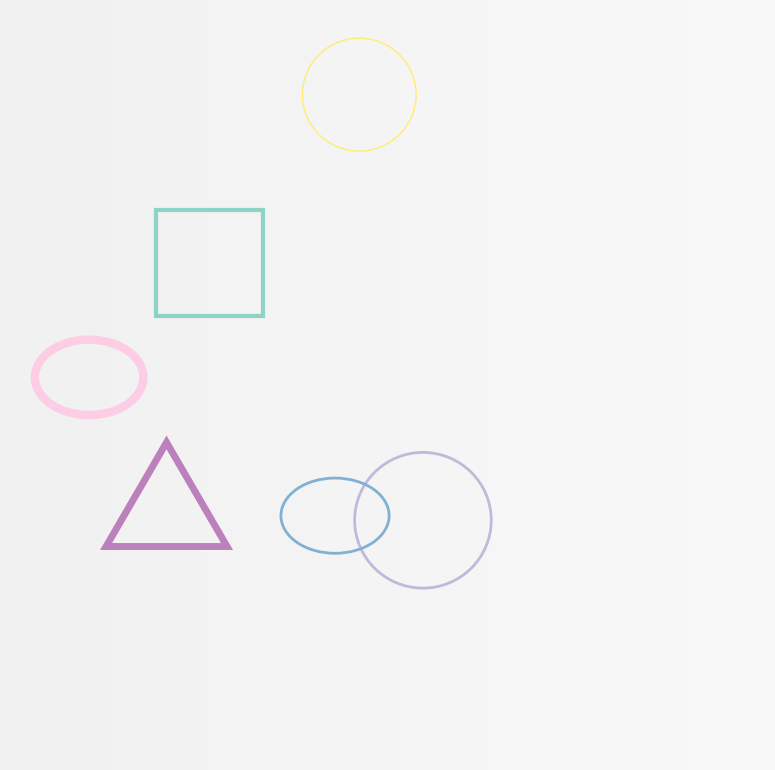[{"shape": "square", "thickness": 1.5, "radius": 0.34, "center": [0.27, 0.658]}, {"shape": "circle", "thickness": 1, "radius": 0.44, "center": [0.546, 0.324]}, {"shape": "oval", "thickness": 1, "radius": 0.35, "center": [0.432, 0.33]}, {"shape": "oval", "thickness": 3, "radius": 0.35, "center": [0.115, 0.51]}, {"shape": "triangle", "thickness": 2.5, "radius": 0.45, "center": [0.215, 0.335]}, {"shape": "circle", "thickness": 0.5, "radius": 0.37, "center": [0.464, 0.877]}]